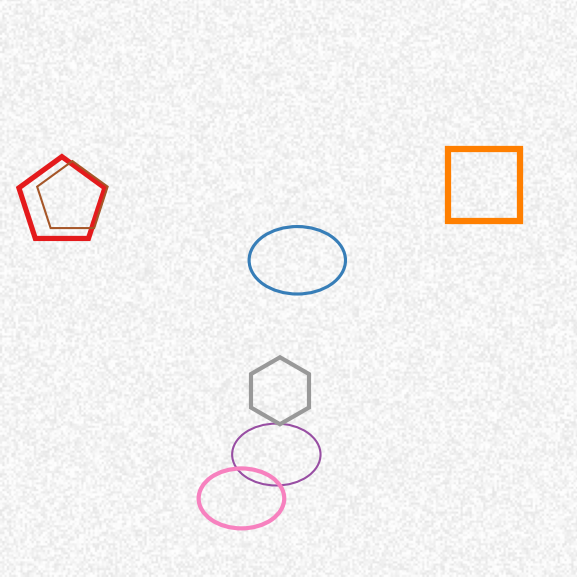[{"shape": "pentagon", "thickness": 2.5, "radius": 0.39, "center": [0.107, 0.65]}, {"shape": "oval", "thickness": 1.5, "radius": 0.42, "center": [0.515, 0.548]}, {"shape": "oval", "thickness": 1, "radius": 0.38, "center": [0.479, 0.212]}, {"shape": "square", "thickness": 3, "radius": 0.31, "center": [0.839, 0.68]}, {"shape": "pentagon", "thickness": 1, "radius": 0.32, "center": [0.125, 0.656]}, {"shape": "oval", "thickness": 2, "radius": 0.37, "center": [0.418, 0.136]}, {"shape": "hexagon", "thickness": 2, "radius": 0.29, "center": [0.485, 0.322]}]